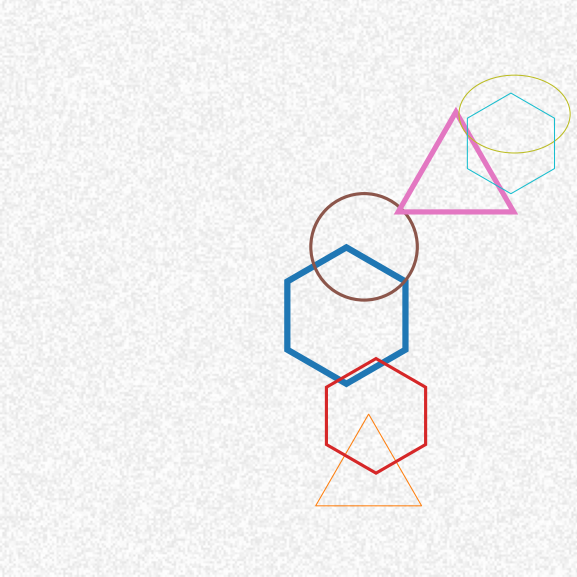[{"shape": "hexagon", "thickness": 3, "radius": 0.59, "center": [0.6, 0.453]}, {"shape": "triangle", "thickness": 0.5, "radius": 0.53, "center": [0.638, 0.176]}, {"shape": "hexagon", "thickness": 1.5, "radius": 0.5, "center": [0.651, 0.279]}, {"shape": "circle", "thickness": 1.5, "radius": 0.46, "center": [0.63, 0.572]}, {"shape": "triangle", "thickness": 2.5, "radius": 0.58, "center": [0.79, 0.69]}, {"shape": "oval", "thickness": 0.5, "radius": 0.48, "center": [0.891, 0.802]}, {"shape": "hexagon", "thickness": 0.5, "radius": 0.44, "center": [0.885, 0.751]}]